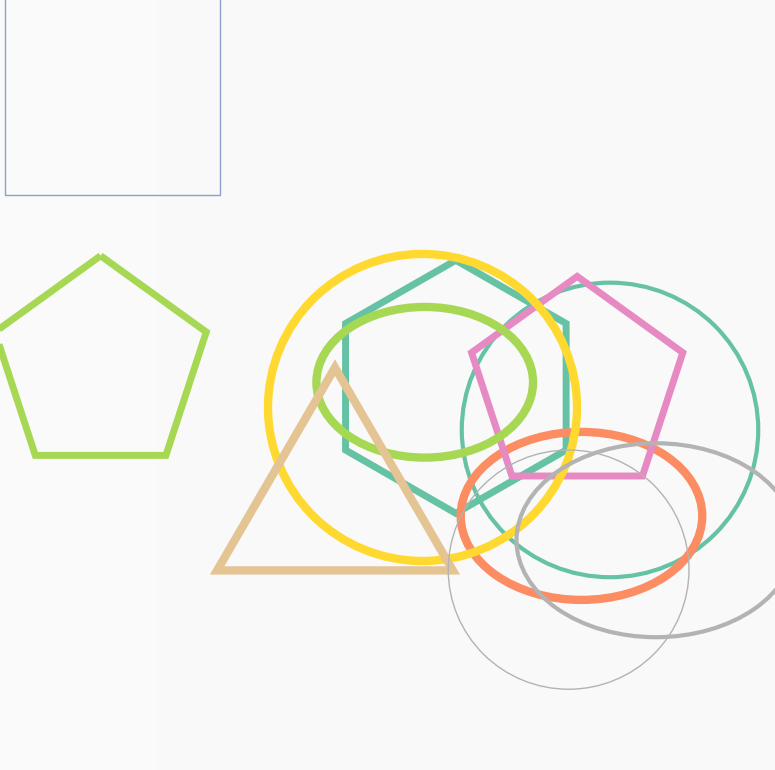[{"shape": "hexagon", "thickness": 2.5, "radius": 0.82, "center": [0.588, 0.498]}, {"shape": "circle", "thickness": 1.5, "radius": 0.96, "center": [0.787, 0.442]}, {"shape": "oval", "thickness": 3, "radius": 0.78, "center": [0.75, 0.33]}, {"shape": "square", "thickness": 0.5, "radius": 0.69, "center": [0.145, 0.885]}, {"shape": "pentagon", "thickness": 2.5, "radius": 0.72, "center": [0.745, 0.498]}, {"shape": "oval", "thickness": 3, "radius": 0.7, "center": [0.548, 0.504]}, {"shape": "pentagon", "thickness": 2.5, "radius": 0.72, "center": [0.13, 0.525]}, {"shape": "circle", "thickness": 3, "radius": 1.0, "center": [0.545, 0.471]}, {"shape": "triangle", "thickness": 3, "radius": 0.88, "center": [0.432, 0.347]}, {"shape": "circle", "thickness": 0.5, "radius": 0.78, "center": [0.734, 0.26]}, {"shape": "oval", "thickness": 1.5, "radius": 0.9, "center": [0.846, 0.298]}]